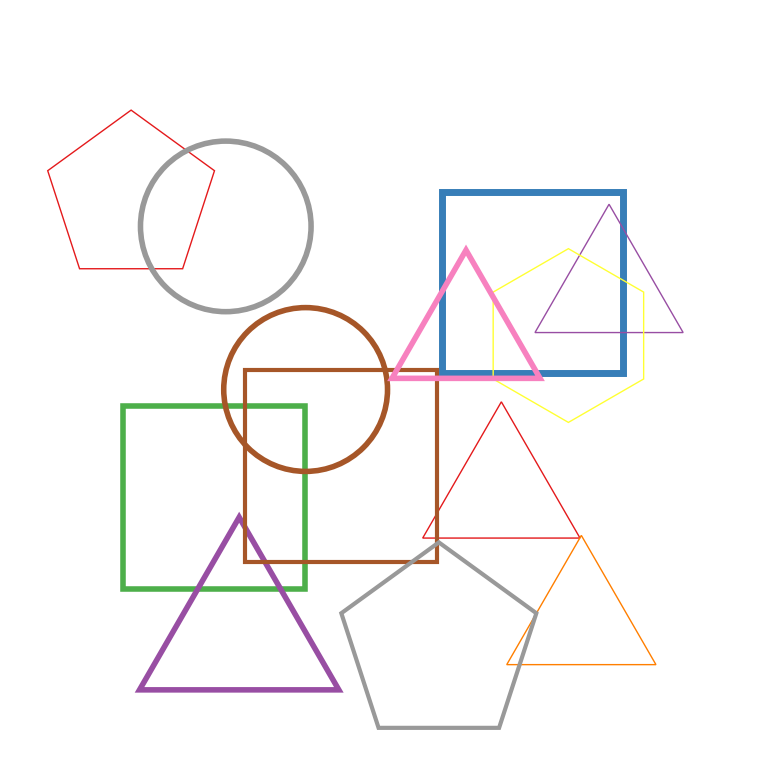[{"shape": "triangle", "thickness": 0.5, "radius": 0.59, "center": [0.651, 0.36]}, {"shape": "pentagon", "thickness": 0.5, "radius": 0.57, "center": [0.17, 0.743]}, {"shape": "square", "thickness": 2.5, "radius": 0.59, "center": [0.692, 0.634]}, {"shape": "square", "thickness": 2, "radius": 0.59, "center": [0.278, 0.354]}, {"shape": "triangle", "thickness": 0.5, "radius": 0.56, "center": [0.791, 0.624]}, {"shape": "triangle", "thickness": 2, "radius": 0.75, "center": [0.311, 0.179]}, {"shape": "triangle", "thickness": 0.5, "radius": 0.56, "center": [0.755, 0.193]}, {"shape": "hexagon", "thickness": 0.5, "radius": 0.56, "center": [0.738, 0.564]}, {"shape": "circle", "thickness": 2, "radius": 0.53, "center": [0.397, 0.494]}, {"shape": "square", "thickness": 1.5, "radius": 0.62, "center": [0.443, 0.394]}, {"shape": "triangle", "thickness": 2, "radius": 0.56, "center": [0.605, 0.564]}, {"shape": "pentagon", "thickness": 1.5, "radius": 0.67, "center": [0.57, 0.162]}, {"shape": "circle", "thickness": 2, "radius": 0.55, "center": [0.293, 0.706]}]